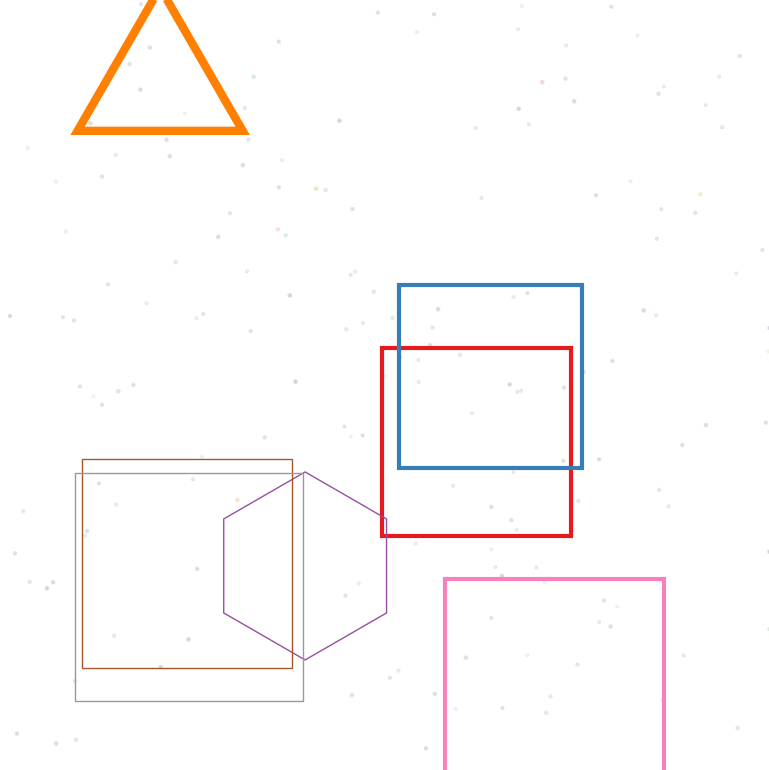[{"shape": "square", "thickness": 1.5, "radius": 0.61, "center": [0.618, 0.426]}, {"shape": "square", "thickness": 1.5, "radius": 0.59, "center": [0.637, 0.511]}, {"shape": "hexagon", "thickness": 0.5, "radius": 0.61, "center": [0.396, 0.265]}, {"shape": "triangle", "thickness": 3, "radius": 0.62, "center": [0.208, 0.892]}, {"shape": "square", "thickness": 0.5, "radius": 0.68, "center": [0.243, 0.268]}, {"shape": "square", "thickness": 1.5, "radius": 0.71, "center": [0.72, 0.106]}, {"shape": "square", "thickness": 0.5, "radius": 0.74, "center": [0.245, 0.238]}]